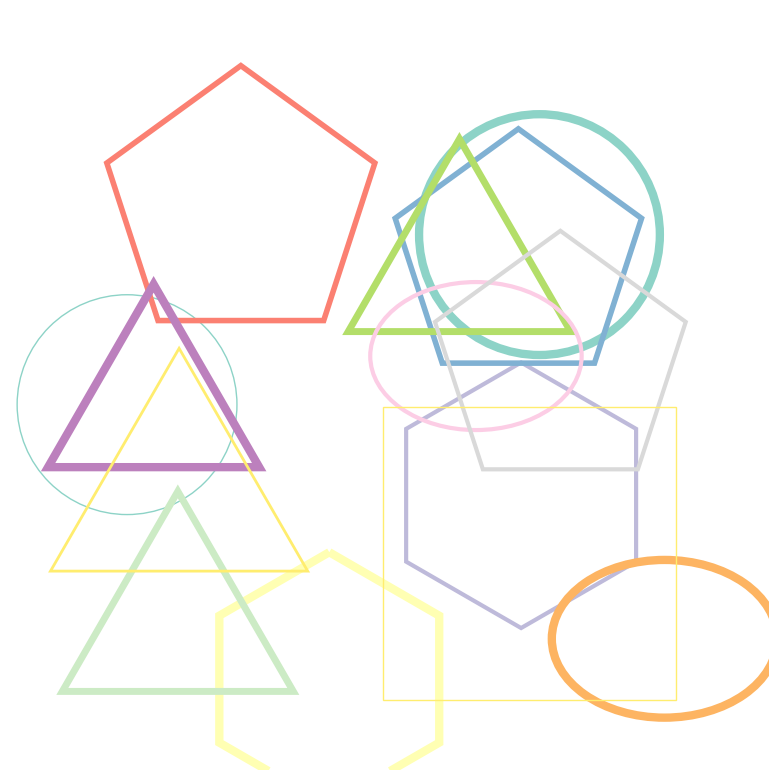[{"shape": "circle", "thickness": 0.5, "radius": 0.71, "center": [0.165, 0.474]}, {"shape": "circle", "thickness": 3, "radius": 0.78, "center": [0.701, 0.695]}, {"shape": "hexagon", "thickness": 3, "radius": 0.82, "center": [0.428, 0.118]}, {"shape": "hexagon", "thickness": 1.5, "radius": 0.86, "center": [0.677, 0.357]}, {"shape": "pentagon", "thickness": 2, "radius": 0.92, "center": [0.313, 0.732]}, {"shape": "pentagon", "thickness": 2, "radius": 0.84, "center": [0.673, 0.664]}, {"shape": "oval", "thickness": 3, "radius": 0.73, "center": [0.863, 0.17]}, {"shape": "triangle", "thickness": 2.5, "radius": 0.83, "center": [0.597, 0.653]}, {"shape": "oval", "thickness": 1.5, "radius": 0.69, "center": [0.618, 0.538]}, {"shape": "pentagon", "thickness": 1.5, "radius": 0.86, "center": [0.728, 0.529]}, {"shape": "triangle", "thickness": 3, "radius": 0.79, "center": [0.2, 0.472]}, {"shape": "triangle", "thickness": 2.5, "radius": 0.87, "center": [0.231, 0.189]}, {"shape": "triangle", "thickness": 1, "radius": 0.96, "center": [0.233, 0.355]}, {"shape": "square", "thickness": 0.5, "radius": 0.95, "center": [0.688, 0.281]}]